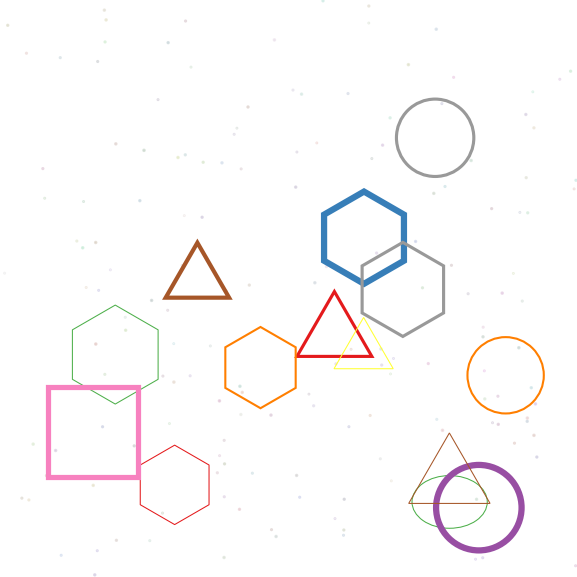[{"shape": "hexagon", "thickness": 0.5, "radius": 0.34, "center": [0.302, 0.16]}, {"shape": "triangle", "thickness": 1.5, "radius": 0.37, "center": [0.579, 0.419]}, {"shape": "hexagon", "thickness": 3, "radius": 0.4, "center": [0.63, 0.588]}, {"shape": "hexagon", "thickness": 0.5, "radius": 0.43, "center": [0.2, 0.385]}, {"shape": "oval", "thickness": 0.5, "radius": 0.33, "center": [0.779, 0.13]}, {"shape": "circle", "thickness": 3, "radius": 0.37, "center": [0.829, 0.12]}, {"shape": "hexagon", "thickness": 1, "radius": 0.35, "center": [0.451, 0.363]}, {"shape": "circle", "thickness": 1, "radius": 0.33, "center": [0.876, 0.349]}, {"shape": "triangle", "thickness": 0.5, "radius": 0.3, "center": [0.63, 0.39]}, {"shape": "triangle", "thickness": 0.5, "radius": 0.41, "center": [0.778, 0.168]}, {"shape": "triangle", "thickness": 2, "radius": 0.32, "center": [0.342, 0.515]}, {"shape": "square", "thickness": 2.5, "radius": 0.39, "center": [0.161, 0.252]}, {"shape": "hexagon", "thickness": 1.5, "radius": 0.41, "center": [0.698, 0.498]}, {"shape": "circle", "thickness": 1.5, "radius": 0.33, "center": [0.753, 0.761]}]